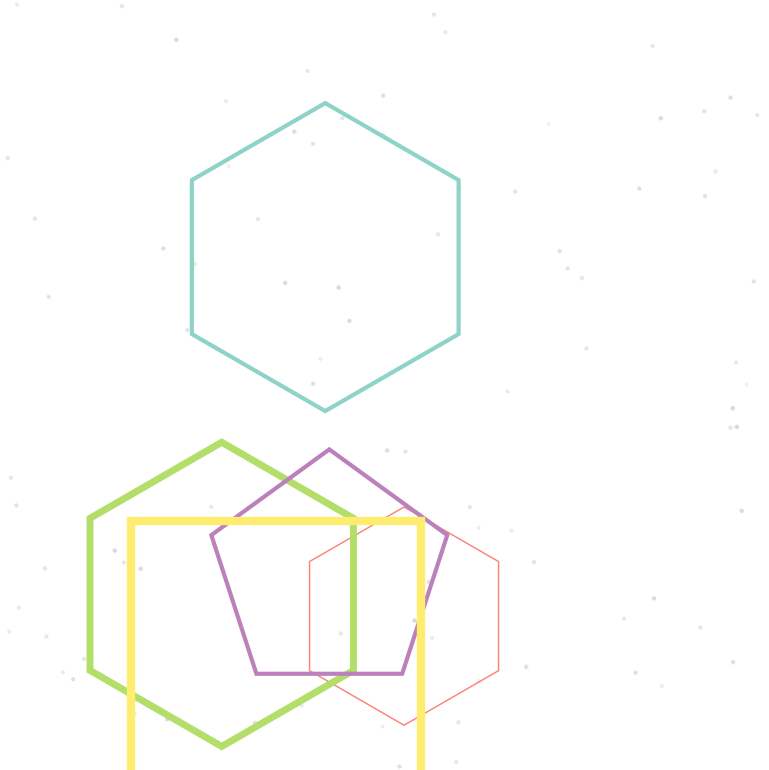[{"shape": "hexagon", "thickness": 1.5, "radius": 1.0, "center": [0.422, 0.666]}, {"shape": "hexagon", "thickness": 0.5, "radius": 0.71, "center": [0.525, 0.2]}, {"shape": "hexagon", "thickness": 2.5, "radius": 0.99, "center": [0.288, 0.228]}, {"shape": "pentagon", "thickness": 1.5, "radius": 0.81, "center": [0.428, 0.255]}, {"shape": "square", "thickness": 3, "radius": 0.94, "center": [0.358, 0.134]}]